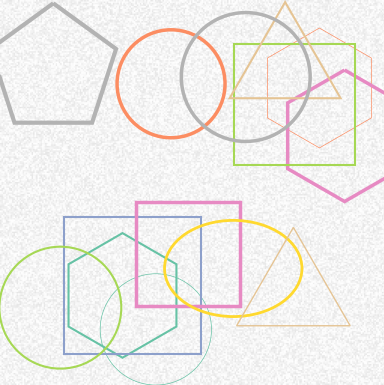[{"shape": "hexagon", "thickness": 1.5, "radius": 0.81, "center": [0.318, 0.233]}, {"shape": "circle", "thickness": 0.5, "radius": 0.72, "center": [0.405, 0.144]}, {"shape": "circle", "thickness": 2.5, "radius": 0.7, "center": [0.444, 0.782]}, {"shape": "hexagon", "thickness": 0.5, "radius": 0.78, "center": [0.83, 0.771]}, {"shape": "square", "thickness": 1.5, "radius": 0.89, "center": [0.345, 0.258]}, {"shape": "hexagon", "thickness": 2.5, "radius": 0.85, "center": [0.895, 0.647]}, {"shape": "square", "thickness": 2.5, "radius": 0.68, "center": [0.489, 0.339]}, {"shape": "circle", "thickness": 1.5, "radius": 0.79, "center": [0.157, 0.201]}, {"shape": "square", "thickness": 1.5, "radius": 0.79, "center": [0.765, 0.727]}, {"shape": "oval", "thickness": 2, "radius": 0.89, "center": [0.606, 0.303]}, {"shape": "triangle", "thickness": 1, "radius": 0.85, "center": [0.762, 0.239]}, {"shape": "triangle", "thickness": 1.5, "radius": 0.83, "center": [0.741, 0.828]}, {"shape": "pentagon", "thickness": 3, "radius": 0.86, "center": [0.138, 0.82]}, {"shape": "circle", "thickness": 2.5, "radius": 0.84, "center": [0.638, 0.8]}]